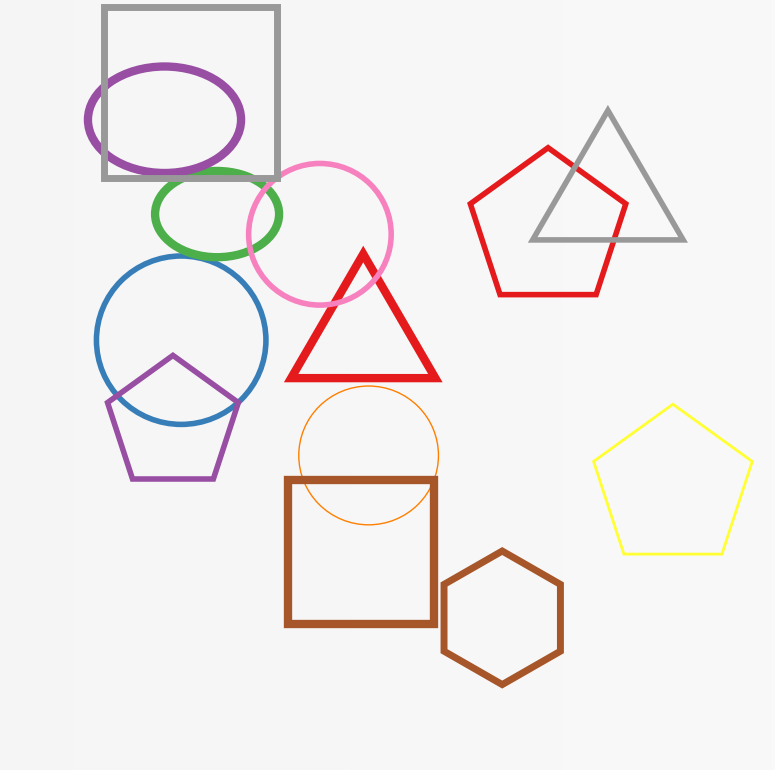[{"shape": "triangle", "thickness": 3, "radius": 0.54, "center": [0.469, 0.563]}, {"shape": "pentagon", "thickness": 2, "radius": 0.53, "center": [0.707, 0.703]}, {"shape": "circle", "thickness": 2, "radius": 0.55, "center": [0.234, 0.558]}, {"shape": "oval", "thickness": 3, "radius": 0.4, "center": [0.28, 0.722]}, {"shape": "oval", "thickness": 3, "radius": 0.49, "center": [0.212, 0.844]}, {"shape": "pentagon", "thickness": 2, "radius": 0.44, "center": [0.223, 0.45]}, {"shape": "circle", "thickness": 0.5, "radius": 0.45, "center": [0.476, 0.409]}, {"shape": "pentagon", "thickness": 1, "radius": 0.54, "center": [0.868, 0.367]}, {"shape": "hexagon", "thickness": 2.5, "radius": 0.43, "center": [0.648, 0.198]}, {"shape": "square", "thickness": 3, "radius": 0.47, "center": [0.466, 0.283]}, {"shape": "circle", "thickness": 2, "radius": 0.46, "center": [0.413, 0.696]}, {"shape": "square", "thickness": 2.5, "radius": 0.56, "center": [0.246, 0.88]}, {"shape": "triangle", "thickness": 2, "radius": 0.56, "center": [0.784, 0.744]}]